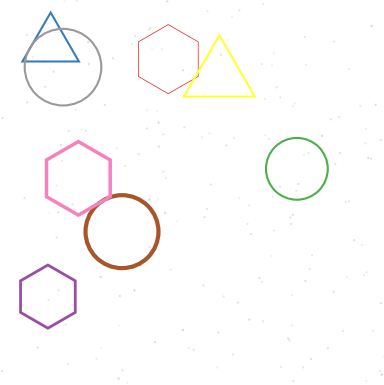[{"shape": "hexagon", "thickness": 0.5, "radius": 0.45, "center": [0.437, 0.846]}, {"shape": "triangle", "thickness": 1.5, "radius": 0.42, "center": [0.132, 0.883]}, {"shape": "circle", "thickness": 1.5, "radius": 0.4, "center": [0.771, 0.561]}, {"shape": "hexagon", "thickness": 2, "radius": 0.41, "center": [0.124, 0.23]}, {"shape": "triangle", "thickness": 1.5, "radius": 0.53, "center": [0.57, 0.802]}, {"shape": "circle", "thickness": 3, "radius": 0.47, "center": [0.317, 0.398]}, {"shape": "hexagon", "thickness": 2.5, "radius": 0.48, "center": [0.203, 0.537]}, {"shape": "circle", "thickness": 1.5, "radius": 0.5, "center": [0.164, 0.826]}]